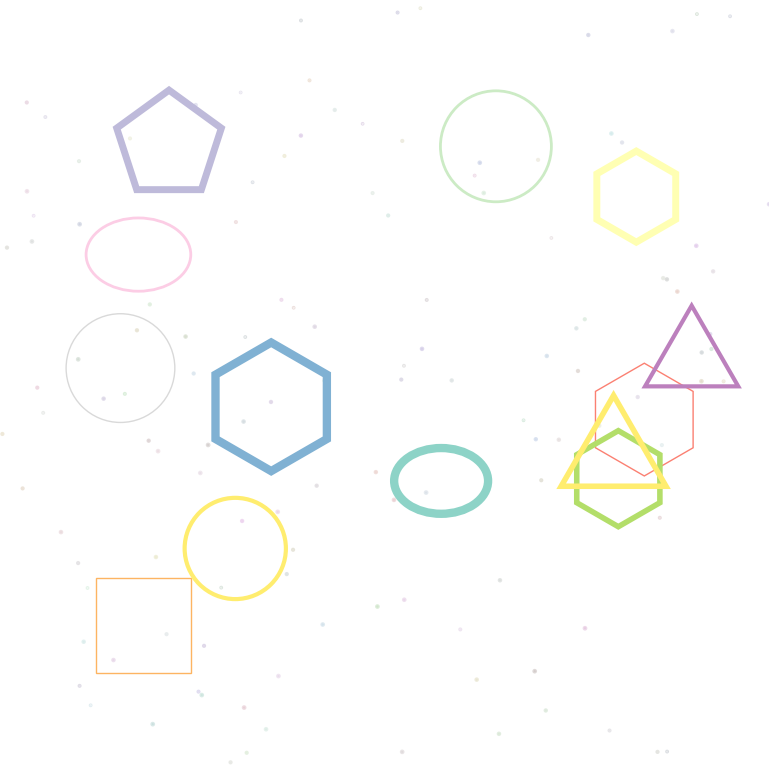[{"shape": "oval", "thickness": 3, "radius": 0.31, "center": [0.573, 0.375]}, {"shape": "hexagon", "thickness": 2.5, "radius": 0.3, "center": [0.826, 0.745]}, {"shape": "pentagon", "thickness": 2.5, "radius": 0.36, "center": [0.22, 0.811]}, {"shape": "hexagon", "thickness": 0.5, "radius": 0.37, "center": [0.837, 0.455]}, {"shape": "hexagon", "thickness": 3, "radius": 0.42, "center": [0.352, 0.472]}, {"shape": "square", "thickness": 0.5, "radius": 0.31, "center": [0.186, 0.188]}, {"shape": "hexagon", "thickness": 2, "radius": 0.31, "center": [0.803, 0.378]}, {"shape": "oval", "thickness": 1, "radius": 0.34, "center": [0.18, 0.669]}, {"shape": "circle", "thickness": 0.5, "radius": 0.35, "center": [0.156, 0.522]}, {"shape": "triangle", "thickness": 1.5, "radius": 0.35, "center": [0.898, 0.533]}, {"shape": "circle", "thickness": 1, "radius": 0.36, "center": [0.644, 0.81]}, {"shape": "triangle", "thickness": 2, "radius": 0.39, "center": [0.797, 0.408]}, {"shape": "circle", "thickness": 1.5, "radius": 0.33, "center": [0.306, 0.288]}]